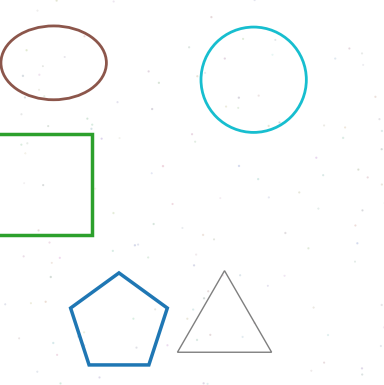[{"shape": "pentagon", "thickness": 2.5, "radius": 0.66, "center": [0.309, 0.159]}, {"shape": "square", "thickness": 2.5, "radius": 0.65, "center": [0.109, 0.52]}, {"shape": "oval", "thickness": 2, "radius": 0.68, "center": [0.139, 0.837]}, {"shape": "triangle", "thickness": 1, "radius": 0.71, "center": [0.583, 0.156]}, {"shape": "circle", "thickness": 2, "radius": 0.68, "center": [0.659, 0.793]}]